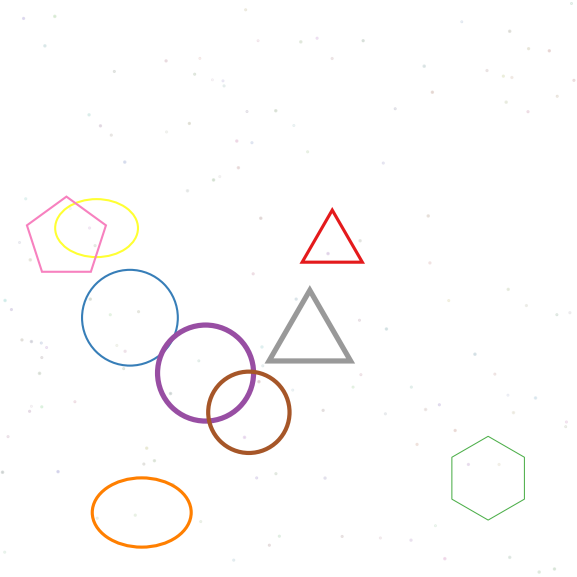[{"shape": "triangle", "thickness": 1.5, "radius": 0.3, "center": [0.575, 0.575]}, {"shape": "circle", "thickness": 1, "radius": 0.41, "center": [0.225, 0.449]}, {"shape": "hexagon", "thickness": 0.5, "radius": 0.36, "center": [0.845, 0.171]}, {"shape": "circle", "thickness": 2.5, "radius": 0.42, "center": [0.356, 0.353]}, {"shape": "oval", "thickness": 1.5, "radius": 0.43, "center": [0.245, 0.112]}, {"shape": "oval", "thickness": 1, "radius": 0.36, "center": [0.167, 0.604]}, {"shape": "circle", "thickness": 2, "radius": 0.35, "center": [0.431, 0.285]}, {"shape": "pentagon", "thickness": 1, "radius": 0.36, "center": [0.115, 0.587]}, {"shape": "triangle", "thickness": 2.5, "radius": 0.41, "center": [0.536, 0.415]}]